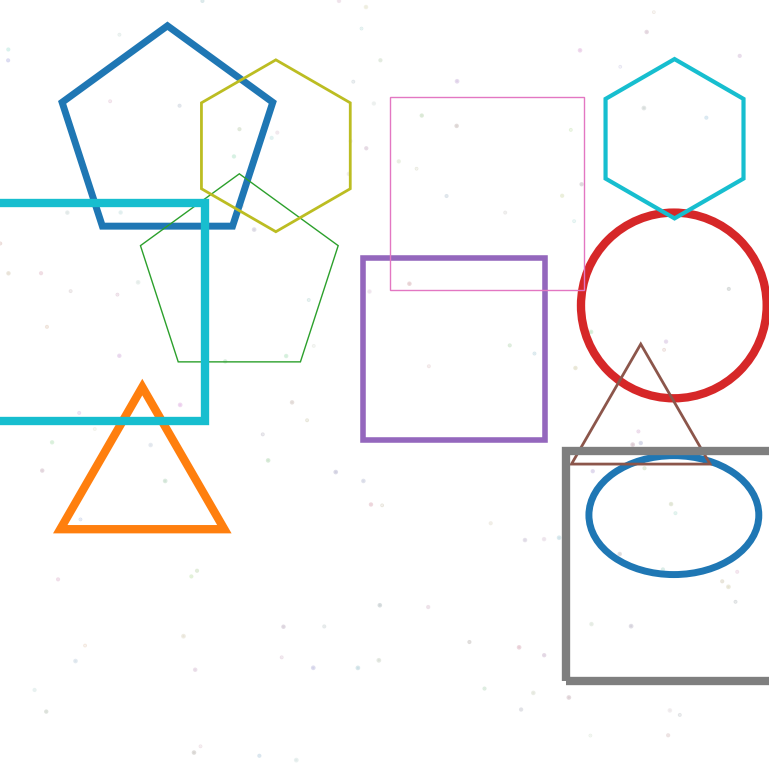[{"shape": "pentagon", "thickness": 2.5, "radius": 0.72, "center": [0.217, 0.823]}, {"shape": "oval", "thickness": 2.5, "radius": 0.55, "center": [0.875, 0.331]}, {"shape": "triangle", "thickness": 3, "radius": 0.62, "center": [0.185, 0.374]}, {"shape": "pentagon", "thickness": 0.5, "radius": 0.68, "center": [0.311, 0.639]}, {"shape": "circle", "thickness": 3, "radius": 0.6, "center": [0.875, 0.603]}, {"shape": "square", "thickness": 2, "radius": 0.59, "center": [0.589, 0.547]}, {"shape": "triangle", "thickness": 1, "radius": 0.52, "center": [0.832, 0.449]}, {"shape": "square", "thickness": 0.5, "radius": 0.63, "center": [0.632, 0.749]}, {"shape": "square", "thickness": 3, "radius": 0.75, "center": [0.885, 0.266]}, {"shape": "hexagon", "thickness": 1, "radius": 0.56, "center": [0.358, 0.811]}, {"shape": "square", "thickness": 3, "radius": 0.71, "center": [0.124, 0.595]}, {"shape": "hexagon", "thickness": 1.5, "radius": 0.52, "center": [0.876, 0.82]}]